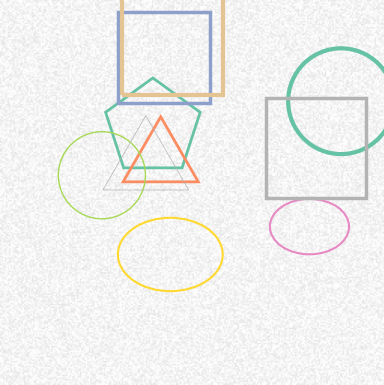[{"shape": "circle", "thickness": 3, "radius": 0.69, "center": [0.886, 0.737]}, {"shape": "pentagon", "thickness": 2, "radius": 0.65, "center": [0.397, 0.668]}, {"shape": "triangle", "thickness": 2, "radius": 0.56, "center": [0.417, 0.584]}, {"shape": "square", "thickness": 2.5, "radius": 0.59, "center": [0.426, 0.851]}, {"shape": "oval", "thickness": 1.5, "radius": 0.51, "center": [0.804, 0.411]}, {"shape": "circle", "thickness": 1, "radius": 0.57, "center": [0.265, 0.545]}, {"shape": "oval", "thickness": 1.5, "radius": 0.68, "center": [0.442, 0.339]}, {"shape": "square", "thickness": 3, "radius": 0.66, "center": [0.448, 0.885]}, {"shape": "square", "thickness": 2.5, "radius": 0.65, "center": [0.821, 0.617]}, {"shape": "triangle", "thickness": 0.5, "radius": 0.64, "center": [0.379, 0.571]}]